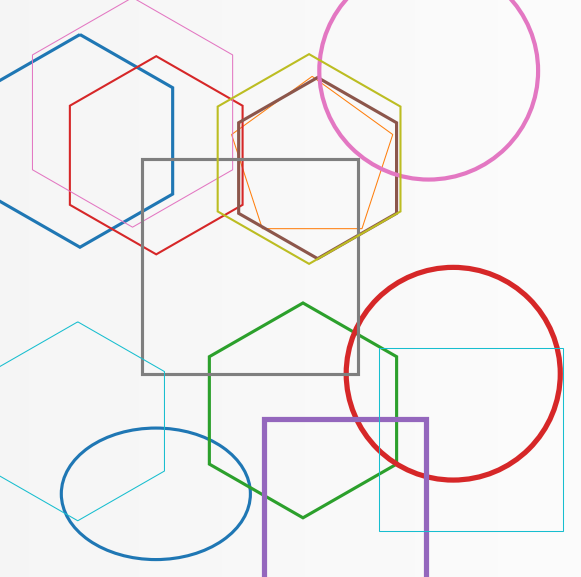[{"shape": "hexagon", "thickness": 1.5, "radius": 0.92, "center": [0.138, 0.755]}, {"shape": "oval", "thickness": 1.5, "radius": 0.81, "center": [0.268, 0.144]}, {"shape": "pentagon", "thickness": 0.5, "radius": 0.73, "center": [0.537, 0.721]}, {"shape": "hexagon", "thickness": 1.5, "radius": 0.93, "center": [0.521, 0.289]}, {"shape": "hexagon", "thickness": 1, "radius": 0.86, "center": [0.269, 0.73]}, {"shape": "circle", "thickness": 2.5, "radius": 0.92, "center": [0.78, 0.352]}, {"shape": "square", "thickness": 2.5, "radius": 0.7, "center": [0.593, 0.135]}, {"shape": "hexagon", "thickness": 1.5, "radius": 0.78, "center": [0.546, 0.708]}, {"shape": "circle", "thickness": 2, "radius": 0.94, "center": [0.738, 0.876]}, {"shape": "hexagon", "thickness": 0.5, "radius": 0.99, "center": [0.228, 0.805]}, {"shape": "square", "thickness": 1.5, "radius": 0.93, "center": [0.43, 0.537]}, {"shape": "hexagon", "thickness": 1, "radius": 0.91, "center": [0.532, 0.724]}, {"shape": "square", "thickness": 0.5, "radius": 0.79, "center": [0.81, 0.238]}, {"shape": "hexagon", "thickness": 0.5, "radius": 0.86, "center": [0.134, 0.27]}]